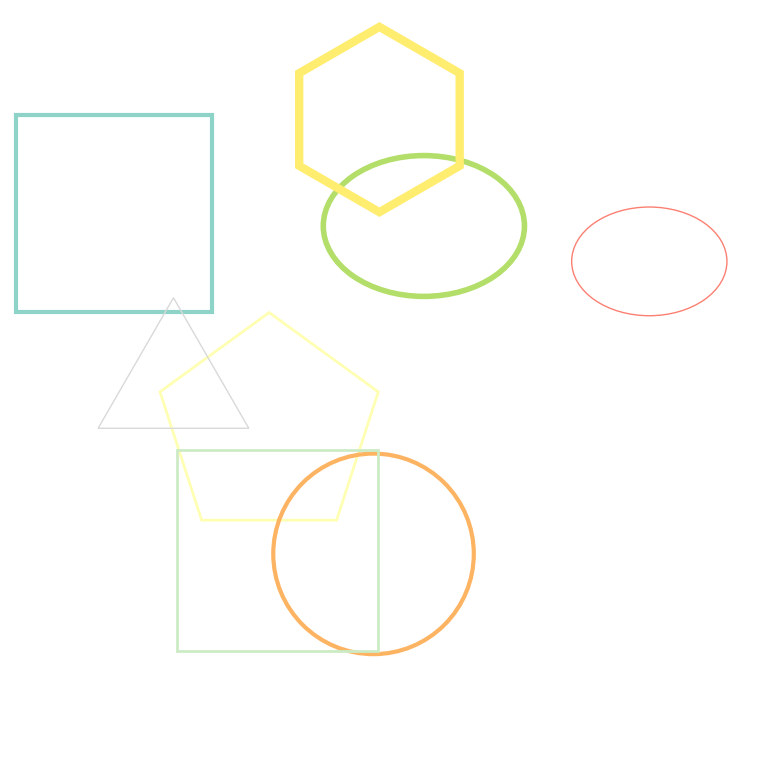[{"shape": "square", "thickness": 1.5, "radius": 0.64, "center": [0.148, 0.723]}, {"shape": "pentagon", "thickness": 1, "radius": 0.75, "center": [0.35, 0.445]}, {"shape": "oval", "thickness": 0.5, "radius": 0.5, "center": [0.843, 0.661]}, {"shape": "circle", "thickness": 1.5, "radius": 0.65, "center": [0.485, 0.281]}, {"shape": "oval", "thickness": 2, "radius": 0.65, "center": [0.55, 0.707]}, {"shape": "triangle", "thickness": 0.5, "radius": 0.57, "center": [0.225, 0.5]}, {"shape": "square", "thickness": 1, "radius": 0.65, "center": [0.36, 0.285]}, {"shape": "hexagon", "thickness": 3, "radius": 0.6, "center": [0.493, 0.845]}]